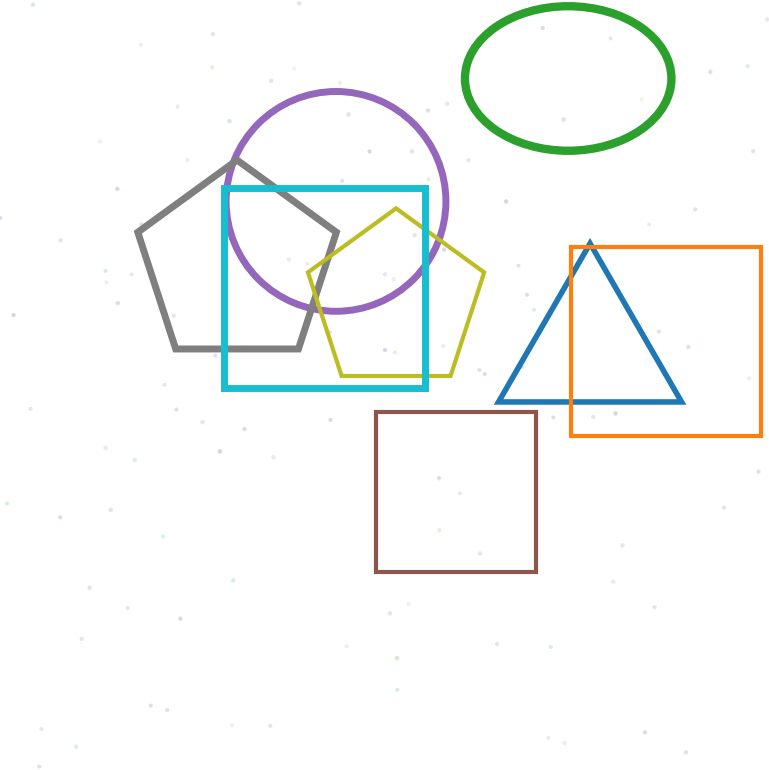[{"shape": "triangle", "thickness": 2, "radius": 0.69, "center": [0.766, 0.547]}, {"shape": "square", "thickness": 1.5, "radius": 0.62, "center": [0.865, 0.557]}, {"shape": "oval", "thickness": 3, "radius": 0.67, "center": [0.738, 0.898]}, {"shape": "circle", "thickness": 2.5, "radius": 0.71, "center": [0.436, 0.738]}, {"shape": "square", "thickness": 1.5, "radius": 0.52, "center": [0.592, 0.361]}, {"shape": "pentagon", "thickness": 2.5, "radius": 0.68, "center": [0.308, 0.656]}, {"shape": "pentagon", "thickness": 1.5, "radius": 0.6, "center": [0.514, 0.609]}, {"shape": "square", "thickness": 2.5, "radius": 0.65, "center": [0.422, 0.626]}]